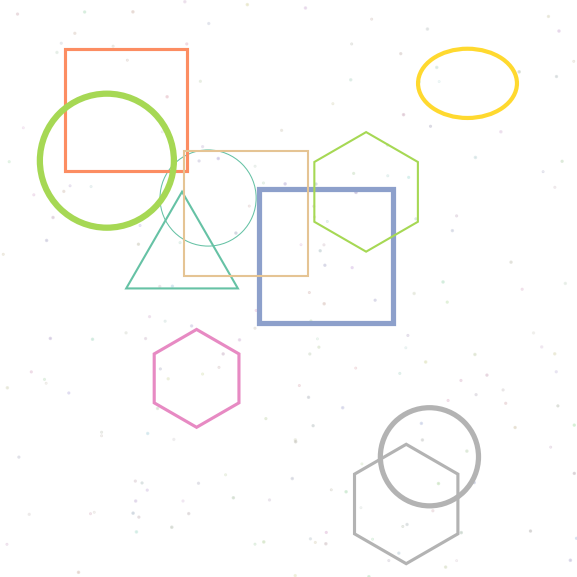[{"shape": "triangle", "thickness": 1, "radius": 0.56, "center": [0.315, 0.556]}, {"shape": "circle", "thickness": 0.5, "radius": 0.42, "center": [0.36, 0.656]}, {"shape": "square", "thickness": 1.5, "radius": 0.53, "center": [0.218, 0.808]}, {"shape": "square", "thickness": 2.5, "radius": 0.58, "center": [0.564, 0.556]}, {"shape": "hexagon", "thickness": 1.5, "radius": 0.42, "center": [0.34, 0.344]}, {"shape": "circle", "thickness": 3, "radius": 0.58, "center": [0.185, 0.721]}, {"shape": "hexagon", "thickness": 1, "radius": 0.52, "center": [0.634, 0.667]}, {"shape": "oval", "thickness": 2, "radius": 0.43, "center": [0.81, 0.855]}, {"shape": "square", "thickness": 1, "radius": 0.54, "center": [0.426, 0.629]}, {"shape": "hexagon", "thickness": 1.5, "radius": 0.52, "center": [0.703, 0.126]}, {"shape": "circle", "thickness": 2.5, "radius": 0.42, "center": [0.744, 0.208]}]